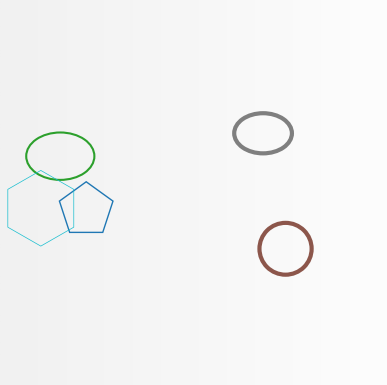[{"shape": "pentagon", "thickness": 1, "radius": 0.36, "center": [0.222, 0.455]}, {"shape": "oval", "thickness": 1.5, "radius": 0.44, "center": [0.156, 0.594]}, {"shape": "circle", "thickness": 3, "radius": 0.34, "center": [0.737, 0.354]}, {"shape": "oval", "thickness": 3, "radius": 0.37, "center": [0.679, 0.654]}, {"shape": "hexagon", "thickness": 0.5, "radius": 0.49, "center": [0.105, 0.459]}]